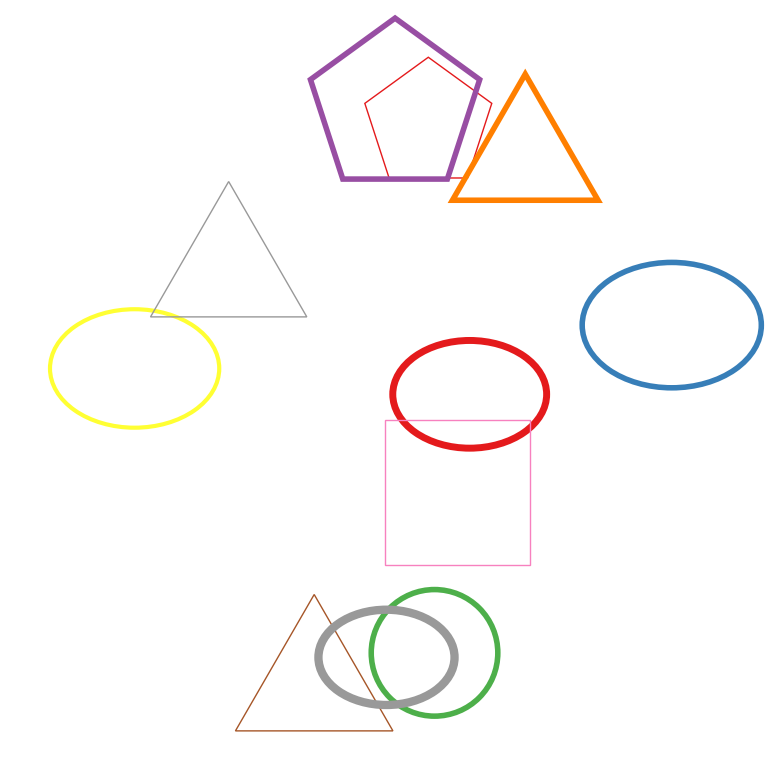[{"shape": "pentagon", "thickness": 0.5, "radius": 0.43, "center": [0.556, 0.839]}, {"shape": "oval", "thickness": 2.5, "radius": 0.5, "center": [0.61, 0.488]}, {"shape": "oval", "thickness": 2, "radius": 0.58, "center": [0.872, 0.578]}, {"shape": "circle", "thickness": 2, "radius": 0.41, "center": [0.564, 0.152]}, {"shape": "pentagon", "thickness": 2, "radius": 0.58, "center": [0.513, 0.861]}, {"shape": "triangle", "thickness": 2, "radius": 0.55, "center": [0.682, 0.795]}, {"shape": "oval", "thickness": 1.5, "radius": 0.55, "center": [0.175, 0.521]}, {"shape": "triangle", "thickness": 0.5, "radius": 0.59, "center": [0.408, 0.11]}, {"shape": "square", "thickness": 0.5, "radius": 0.47, "center": [0.595, 0.36]}, {"shape": "oval", "thickness": 3, "radius": 0.44, "center": [0.502, 0.146]}, {"shape": "triangle", "thickness": 0.5, "radius": 0.59, "center": [0.297, 0.647]}]